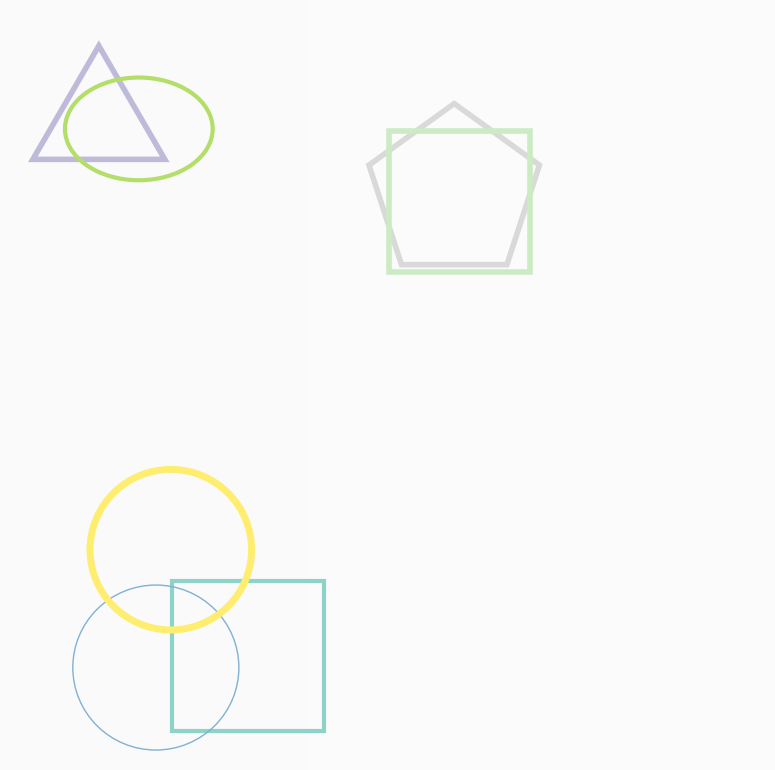[{"shape": "square", "thickness": 1.5, "radius": 0.49, "center": [0.32, 0.148]}, {"shape": "triangle", "thickness": 2, "radius": 0.49, "center": [0.128, 0.842]}, {"shape": "circle", "thickness": 0.5, "radius": 0.54, "center": [0.201, 0.133]}, {"shape": "oval", "thickness": 1.5, "radius": 0.48, "center": [0.179, 0.833]}, {"shape": "pentagon", "thickness": 2, "radius": 0.58, "center": [0.586, 0.75]}, {"shape": "square", "thickness": 2, "radius": 0.46, "center": [0.593, 0.738]}, {"shape": "circle", "thickness": 2.5, "radius": 0.52, "center": [0.22, 0.286]}]